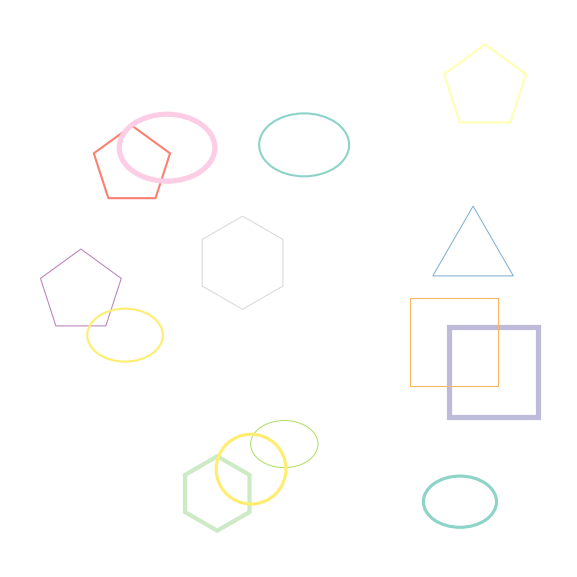[{"shape": "oval", "thickness": 1.5, "radius": 0.32, "center": [0.796, 0.13]}, {"shape": "oval", "thickness": 1, "radius": 0.39, "center": [0.527, 0.748]}, {"shape": "pentagon", "thickness": 1, "radius": 0.37, "center": [0.84, 0.848]}, {"shape": "square", "thickness": 2.5, "radius": 0.39, "center": [0.855, 0.355]}, {"shape": "pentagon", "thickness": 1, "radius": 0.35, "center": [0.228, 0.712]}, {"shape": "triangle", "thickness": 0.5, "radius": 0.4, "center": [0.819, 0.562]}, {"shape": "square", "thickness": 0.5, "radius": 0.38, "center": [0.786, 0.406]}, {"shape": "oval", "thickness": 0.5, "radius": 0.29, "center": [0.492, 0.23]}, {"shape": "oval", "thickness": 2.5, "radius": 0.41, "center": [0.289, 0.743]}, {"shape": "hexagon", "thickness": 0.5, "radius": 0.4, "center": [0.42, 0.544]}, {"shape": "pentagon", "thickness": 0.5, "radius": 0.37, "center": [0.14, 0.494]}, {"shape": "hexagon", "thickness": 2, "radius": 0.32, "center": [0.376, 0.145]}, {"shape": "oval", "thickness": 1, "radius": 0.33, "center": [0.217, 0.419]}, {"shape": "circle", "thickness": 1.5, "radius": 0.3, "center": [0.435, 0.187]}]